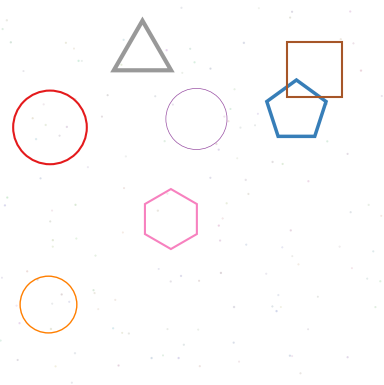[{"shape": "circle", "thickness": 1.5, "radius": 0.48, "center": [0.13, 0.669]}, {"shape": "pentagon", "thickness": 2.5, "radius": 0.4, "center": [0.77, 0.711]}, {"shape": "circle", "thickness": 0.5, "radius": 0.4, "center": [0.51, 0.691]}, {"shape": "circle", "thickness": 1, "radius": 0.37, "center": [0.126, 0.209]}, {"shape": "square", "thickness": 1.5, "radius": 0.36, "center": [0.817, 0.821]}, {"shape": "hexagon", "thickness": 1.5, "radius": 0.39, "center": [0.444, 0.431]}, {"shape": "triangle", "thickness": 3, "radius": 0.43, "center": [0.37, 0.86]}]